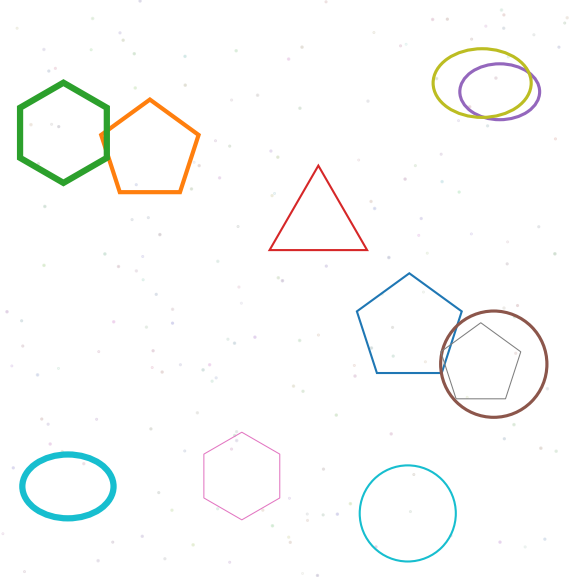[{"shape": "pentagon", "thickness": 1, "radius": 0.48, "center": [0.709, 0.43]}, {"shape": "pentagon", "thickness": 2, "radius": 0.44, "center": [0.26, 0.738]}, {"shape": "hexagon", "thickness": 3, "radius": 0.43, "center": [0.11, 0.769]}, {"shape": "triangle", "thickness": 1, "radius": 0.49, "center": [0.551, 0.615]}, {"shape": "oval", "thickness": 1.5, "radius": 0.35, "center": [0.865, 0.84]}, {"shape": "circle", "thickness": 1.5, "radius": 0.46, "center": [0.855, 0.369]}, {"shape": "hexagon", "thickness": 0.5, "radius": 0.38, "center": [0.419, 0.175]}, {"shape": "pentagon", "thickness": 0.5, "radius": 0.36, "center": [0.833, 0.367]}, {"shape": "oval", "thickness": 1.5, "radius": 0.42, "center": [0.835, 0.855]}, {"shape": "oval", "thickness": 3, "radius": 0.39, "center": [0.118, 0.157]}, {"shape": "circle", "thickness": 1, "radius": 0.42, "center": [0.706, 0.11]}]